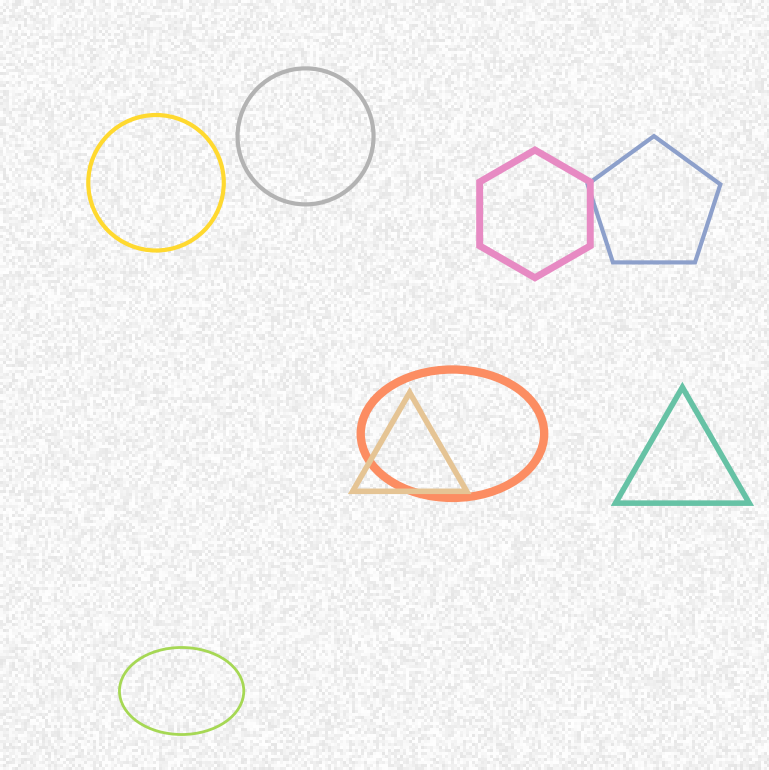[{"shape": "triangle", "thickness": 2, "radius": 0.5, "center": [0.886, 0.397]}, {"shape": "oval", "thickness": 3, "radius": 0.6, "center": [0.588, 0.437]}, {"shape": "pentagon", "thickness": 1.5, "radius": 0.45, "center": [0.849, 0.733]}, {"shape": "hexagon", "thickness": 2.5, "radius": 0.41, "center": [0.695, 0.722]}, {"shape": "oval", "thickness": 1, "radius": 0.4, "center": [0.236, 0.103]}, {"shape": "circle", "thickness": 1.5, "radius": 0.44, "center": [0.203, 0.763]}, {"shape": "triangle", "thickness": 2, "radius": 0.43, "center": [0.532, 0.405]}, {"shape": "circle", "thickness": 1.5, "radius": 0.44, "center": [0.397, 0.823]}]